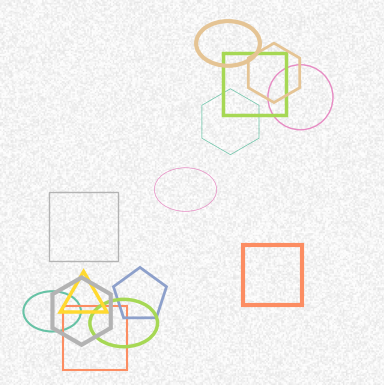[{"shape": "oval", "thickness": 1.5, "radius": 0.37, "center": [0.135, 0.191]}, {"shape": "hexagon", "thickness": 0.5, "radius": 0.43, "center": [0.599, 0.684]}, {"shape": "square", "thickness": 1.5, "radius": 0.42, "center": [0.247, 0.122]}, {"shape": "square", "thickness": 3, "radius": 0.38, "center": [0.708, 0.286]}, {"shape": "pentagon", "thickness": 2, "radius": 0.36, "center": [0.364, 0.233]}, {"shape": "oval", "thickness": 0.5, "radius": 0.4, "center": [0.482, 0.508]}, {"shape": "circle", "thickness": 1, "radius": 0.42, "center": [0.78, 0.747]}, {"shape": "oval", "thickness": 2.5, "radius": 0.44, "center": [0.321, 0.161]}, {"shape": "square", "thickness": 2.5, "radius": 0.41, "center": [0.662, 0.782]}, {"shape": "triangle", "thickness": 2.5, "radius": 0.35, "center": [0.217, 0.225]}, {"shape": "hexagon", "thickness": 2, "radius": 0.39, "center": [0.712, 0.811]}, {"shape": "oval", "thickness": 3, "radius": 0.41, "center": [0.592, 0.887]}, {"shape": "hexagon", "thickness": 3, "radius": 0.44, "center": [0.212, 0.192]}, {"shape": "square", "thickness": 1, "radius": 0.45, "center": [0.217, 0.411]}]